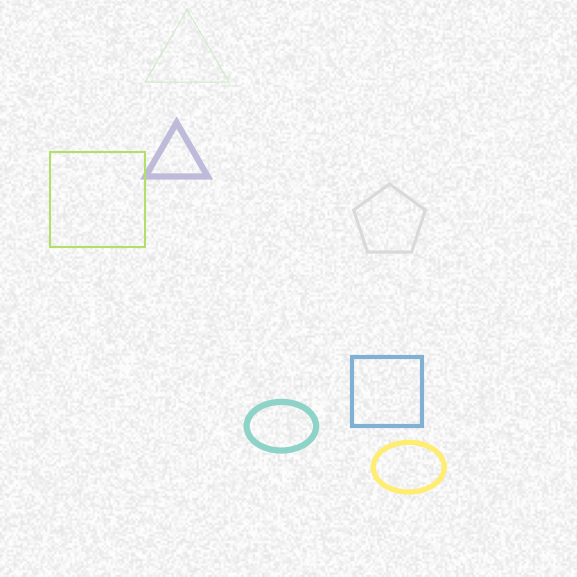[{"shape": "oval", "thickness": 3, "radius": 0.3, "center": [0.487, 0.261]}, {"shape": "triangle", "thickness": 3, "radius": 0.31, "center": [0.306, 0.725]}, {"shape": "square", "thickness": 2, "radius": 0.3, "center": [0.67, 0.321]}, {"shape": "square", "thickness": 1, "radius": 0.41, "center": [0.169, 0.654]}, {"shape": "pentagon", "thickness": 1.5, "radius": 0.33, "center": [0.675, 0.615]}, {"shape": "triangle", "thickness": 0.5, "radius": 0.42, "center": [0.324, 0.899]}, {"shape": "oval", "thickness": 2.5, "radius": 0.31, "center": [0.708, 0.19]}]